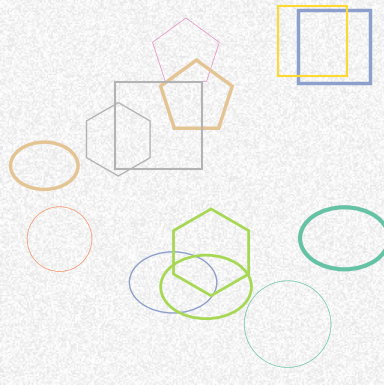[{"shape": "oval", "thickness": 3, "radius": 0.58, "center": [0.895, 0.381]}, {"shape": "circle", "thickness": 0.5, "radius": 0.56, "center": [0.747, 0.158]}, {"shape": "circle", "thickness": 0.5, "radius": 0.42, "center": [0.155, 0.379]}, {"shape": "oval", "thickness": 1, "radius": 0.57, "center": [0.45, 0.266]}, {"shape": "square", "thickness": 2.5, "radius": 0.47, "center": [0.867, 0.879]}, {"shape": "pentagon", "thickness": 0.5, "radius": 0.46, "center": [0.483, 0.862]}, {"shape": "oval", "thickness": 2, "radius": 0.59, "center": [0.535, 0.255]}, {"shape": "hexagon", "thickness": 2, "radius": 0.56, "center": [0.548, 0.345]}, {"shape": "square", "thickness": 1.5, "radius": 0.45, "center": [0.812, 0.894]}, {"shape": "pentagon", "thickness": 2.5, "radius": 0.49, "center": [0.51, 0.746]}, {"shape": "oval", "thickness": 2.5, "radius": 0.44, "center": [0.115, 0.569]}, {"shape": "hexagon", "thickness": 1, "radius": 0.48, "center": [0.307, 0.638]}, {"shape": "square", "thickness": 1.5, "radius": 0.57, "center": [0.411, 0.675]}]